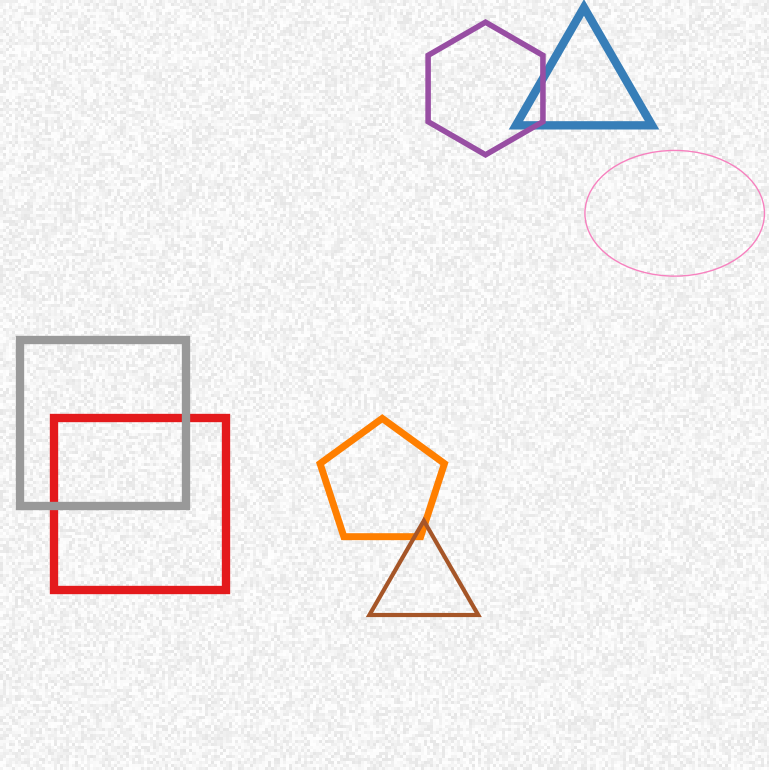[{"shape": "square", "thickness": 3, "radius": 0.56, "center": [0.182, 0.346]}, {"shape": "triangle", "thickness": 3, "radius": 0.51, "center": [0.758, 0.888]}, {"shape": "hexagon", "thickness": 2, "radius": 0.43, "center": [0.631, 0.885]}, {"shape": "pentagon", "thickness": 2.5, "radius": 0.42, "center": [0.496, 0.372]}, {"shape": "triangle", "thickness": 1.5, "radius": 0.41, "center": [0.55, 0.242]}, {"shape": "oval", "thickness": 0.5, "radius": 0.58, "center": [0.876, 0.723]}, {"shape": "square", "thickness": 3, "radius": 0.54, "center": [0.134, 0.451]}]